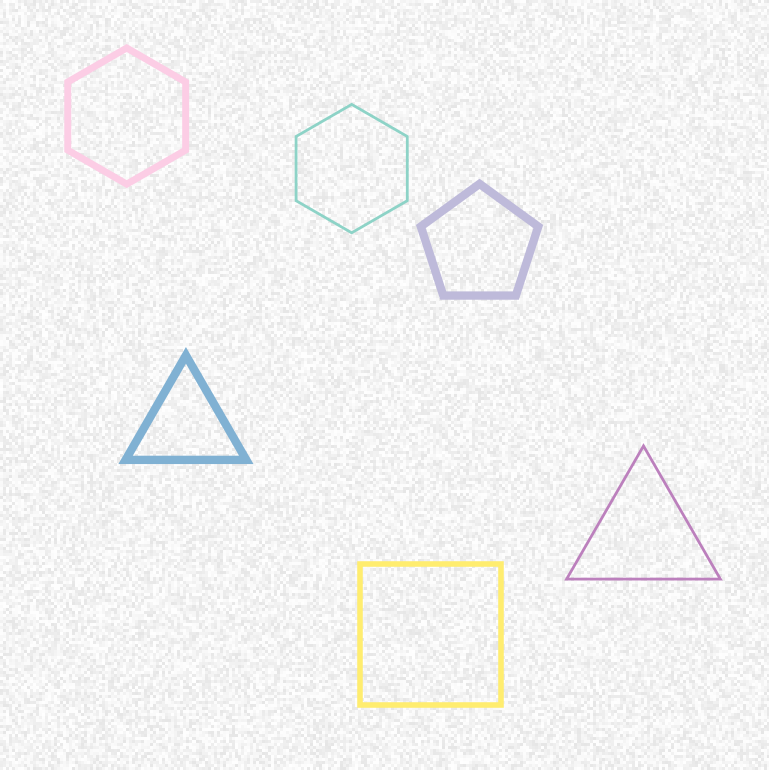[{"shape": "hexagon", "thickness": 1, "radius": 0.42, "center": [0.457, 0.781]}, {"shape": "pentagon", "thickness": 3, "radius": 0.4, "center": [0.623, 0.681]}, {"shape": "triangle", "thickness": 3, "radius": 0.45, "center": [0.241, 0.448]}, {"shape": "hexagon", "thickness": 2.5, "radius": 0.44, "center": [0.165, 0.849]}, {"shape": "triangle", "thickness": 1, "radius": 0.58, "center": [0.836, 0.306]}, {"shape": "square", "thickness": 2, "radius": 0.46, "center": [0.559, 0.176]}]